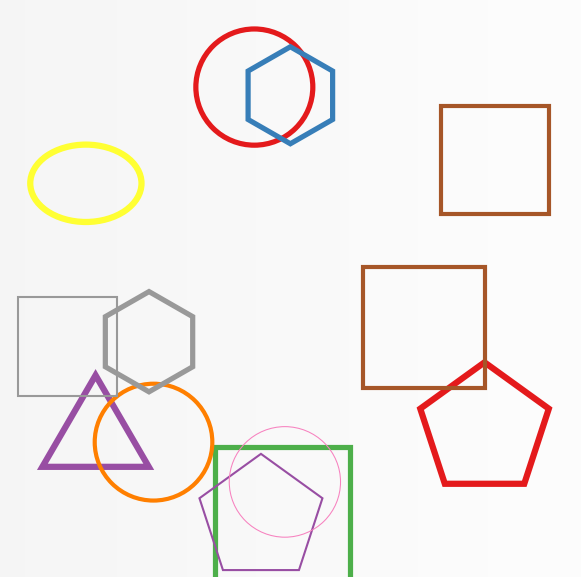[{"shape": "circle", "thickness": 2.5, "radius": 0.5, "center": [0.438, 0.848]}, {"shape": "pentagon", "thickness": 3, "radius": 0.58, "center": [0.834, 0.255]}, {"shape": "hexagon", "thickness": 2.5, "radius": 0.42, "center": [0.5, 0.834]}, {"shape": "square", "thickness": 2.5, "radius": 0.58, "center": [0.486, 0.11]}, {"shape": "pentagon", "thickness": 1, "radius": 0.56, "center": [0.449, 0.102]}, {"shape": "triangle", "thickness": 3, "radius": 0.53, "center": [0.164, 0.244]}, {"shape": "circle", "thickness": 2, "radius": 0.51, "center": [0.264, 0.234]}, {"shape": "oval", "thickness": 3, "radius": 0.48, "center": [0.148, 0.682]}, {"shape": "square", "thickness": 2, "radius": 0.52, "center": [0.729, 0.433]}, {"shape": "square", "thickness": 2, "radius": 0.47, "center": [0.852, 0.722]}, {"shape": "circle", "thickness": 0.5, "radius": 0.48, "center": [0.49, 0.165]}, {"shape": "square", "thickness": 1, "radius": 0.43, "center": [0.116, 0.399]}, {"shape": "hexagon", "thickness": 2.5, "radius": 0.43, "center": [0.256, 0.407]}]